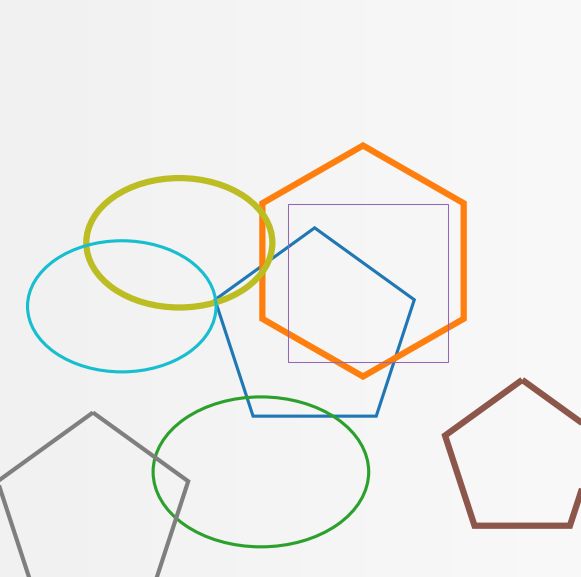[{"shape": "pentagon", "thickness": 1.5, "radius": 0.9, "center": [0.541, 0.424]}, {"shape": "hexagon", "thickness": 3, "radius": 1.0, "center": [0.625, 0.547]}, {"shape": "oval", "thickness": 1.5, "radius": 0.93, "center": [0.449, 0.182]}, {"shape": "square", "thickness": 0.5, "radius": 0.69, "center": [0.633, 0.509]}, {"shape": "pentagon", "thickness": 3, "radius": 0.7, "center": [0.898, 0.202]}, {"shape": "pentagon", "thickness": 2, "radius": 0.86, "center": [0.16, 0.112]}, {"shape": "oval", "thickness": 3, "radius": 0.8, "center": [0.309, 0.579]}, {"shape": "oval", "thickness": 1.5, "radius": 0.81, "center": [0.21, 0.469]}]